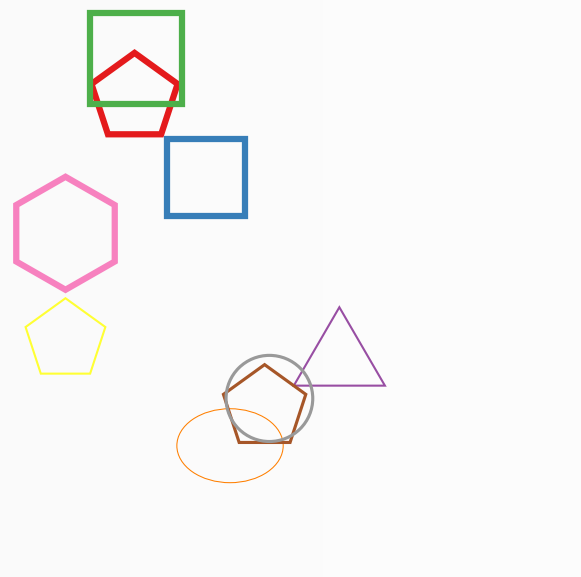[{"shape": "pentagon", "thickness": 3, "radius": 0.39, "center": [0.231, 0.83]}, {"shape": "square", "thickness": 3, "radius": 0.33, "center": [0.354, 0.692]}, {"shape": "square", "thickness": 3, "radius": 0.4, "center": [0.233, 0.898]}, {"shape": "triangle", "thickness": 1, "radius": 0.45, "center": [0.584, 0.377]}, {"shape": "oval", "thickness": 0.5, "radius": 0.46, "center": [0.396, 0.227]}, {"shape": "pentagon", "thickness": 1, "radius": 0.36, "center": [0.113, 0.411]}, {"shape": "pentagon", "thickness": 1.5, "radius": 0.37, "center": [0.455, 0.293]}, {"shape": "hexagon", "thickness": 3, "radius": 0.49, "center": [0.113, 0.595]}, {"shape": "circle", "thickness": 1.5, "radius": 0.37, "center": [0.463, 0.309]}]